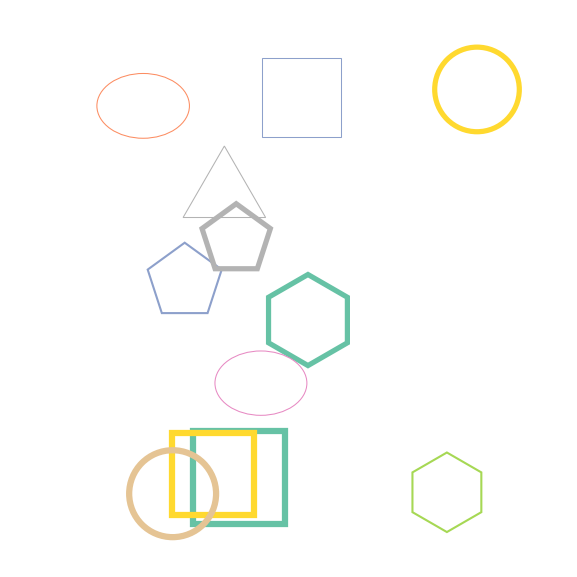[{"shape": "square", "thickness": 3, "radius": 0.4, "center": [0.414, 0.172]}, {"shape": "hexagon", "thickness": 2.5, "radius": 0.39, "center": [0.533, 0.445]}, {"shape": "oval", "thickness": 0.5, "radius": 0.4, "center": [0.248, 0.816]}, {"shape": "square", "thickness": 0.5, "radius": 0.34, "center": [0.522, 0.83]}, {"shape": "pentagon", "thickness": 1, "radius": 0.34, "center": [0.32, 0.511]}, {"shape": "oval", "thickness": 0.5, "radius": 0.4, "center": [0.452, 0.336]}, {"shape": "hexagon", "thickness": 1, "radius": 0.34, "center": [0.774, 0.147]}, {"shape": "circle", "thickness": 2.5, "radius": 0.37, "center": [0.826, 0.844]}, {"shape": "square", "thickness": 3, "radius": 0.35, "center": [0.369, 0.178]}, {"shape": "circle", "thickness": 3, "radius": 0.38, "center": [0.299, 0.144]}, {"shape": "pentagon", "thickness": 2.5, "radius": 0.31, "center": [0.409, 0.584]}, {"shape": "triangle", "thickness": 0.5, "radius": 0.41, "center": [0.388, 0.664]}]